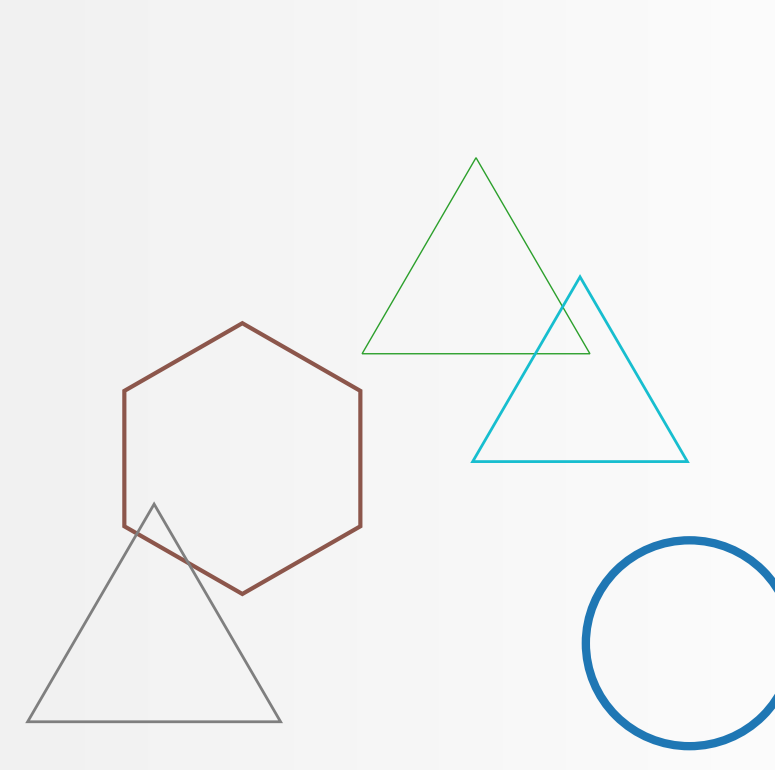[{"shape": "circle", "thickness": 3, "radius": 0.67, "center": [0.89, 0.165]}, {"shape": "triangle", "thickness": 0.5, "radius": 0.85, "center": [0.614, 0.625]}, {"shape": "hexagon", "thickness": 1.5, "radius": 0.88, "center": [0.313, 0.404]}, {"shape": "triangle", "thickness": 1, "radius": 0.94, "center": [0.199, 0.157]}, {"shape": "triangle", "thickness": 1, "radius": 0.8, "center": [0.748, 0.481]}]